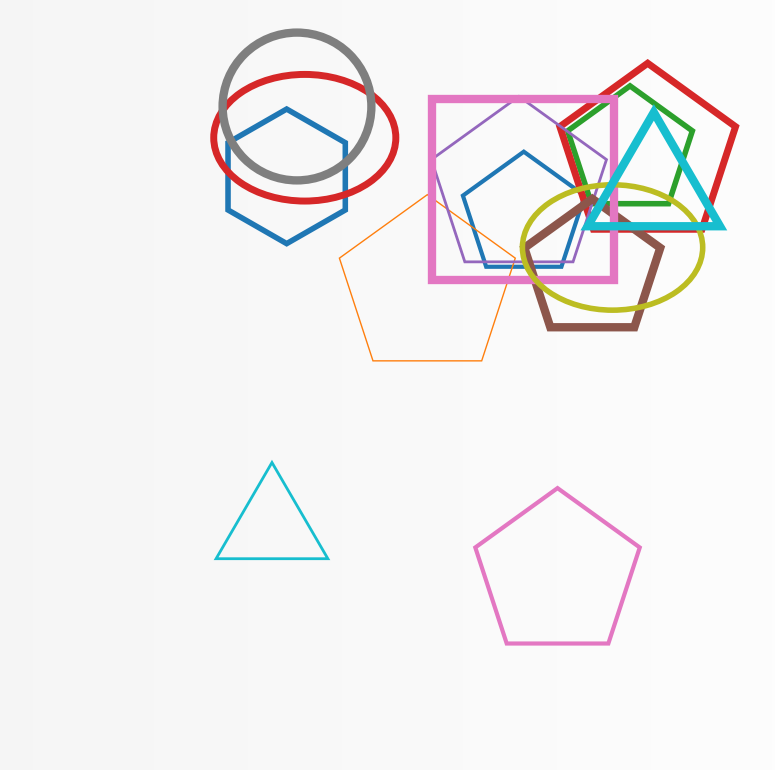[{"shape": "hexagon", "thickness": 2, "radius": 0.44, "center": [0.37, 0.771]}, {"shape": "pentagon", "thickness": 1.5, "radius": 0.41, "center": [0.676, 0.72]}, {"shape": "pentagon", "thickness": 0.5, "radius": 0.6, "center": [0.551, 0.628]}, {"shape": "pentagon", "thickness": 2, "radius": 0.42, "center": [0.813, 0.804]}, {"shape": "pentagon", "thickness": 2.5, "radius": 0.6, "center": [0.836, 0.799]}, {"shape": "oval", "thickness": 2.5, "radius": 0.59, "center": [0.393, 0.821]}, {"shape": "pentagon", "thickness": 1, "radius": 0.59, "center": [0.67, 0.756]}, {"shape": "pentagon", "thickness": 3, "radius": 0.46, "center": [0.764, 0.65]}, {"shape": "pentagon", "thickness": 1.5, "radius": 0.56, "center": [0.719, 0.255]}, {"shape": "square", "thickness": 3, "radius": 0.59, "center": [0.675, 0.754]}, {"shape": "circle", "thickness": 3, "radius": 0.48, "center": [0.383, 0.862]}, {"shape": "oval", "thickness": 2, "radius": 0.58, "center": [0.79, 0.679]}, {"shape": "triangle", "thickness": 3, "radius": 0.49, "center": [0.844, 0.755]}, {"shape": "triangle", "thickness": 1, "radius": 0.42, "center": [0.351, 0.316]}]